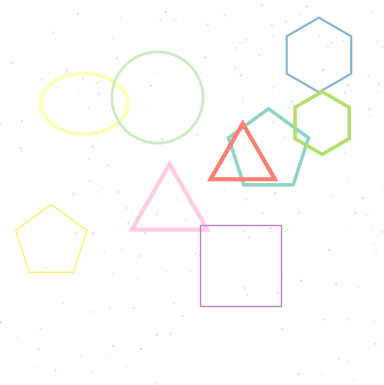[{"shape": "pentagon", "thickness": 2.5, "radius": 0.55, "center": [0.697, 0.608]}, {"shape": "oval", "thickness": 2.5, "radius": 0.56, "center": [0.219, 0.731]}, {"shape": "triangle", "thickness": 3, "radius": 0.48, "center": [0.631, 0.583]}, {"shape": "hexagon", "thickness": 1.5, "radius": 0.48, "center": [0.828, 0.857]}, {"shape": "hexagon", "thickness": 2.5, "radius": 0.41, "center": [0.837, 0.681]}, {"shape": "triangle", "thickness": 3, "radius": 0.57, "center": [0.44, 0.46]}, {"shape": "square", "thickness": 1, "radius": 0.53, "center": [0.624, 0.31]}, {"shape": "circle", "thickness": 2, "radius": 0.59, "center": [0.409, 0.747]}, {"shape": "pentagon", "thickness": 1, "radius": 0.49, "center": [0.133, 0.372]}]